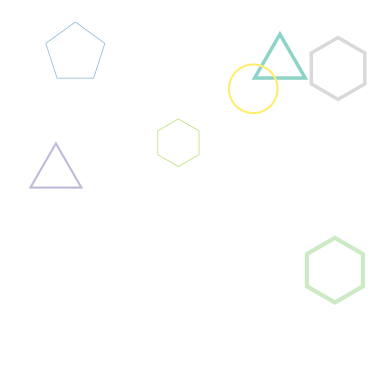[{"shape": "triangle", "thickness": 2.5, "radius": 0.38, "center": [0.727, 0.835]}, {"shape": "triangle", "thickness": 1.5, "radius": 0.38, "center": [0.145, 0.551]}, {"shape": "pentagon", "thickness": 0.5, "radius": 0.4, "center": [0.196, 0.862]}, {"shape": "hexagon", "thickness": 0.5, "radius": 0.31, "center": [0.463, 0.629]}, {"shape": "hexagon", "thickness": 2.5, "radius": 0.4, "center": [0.878, 0.822]}, {"shape": "hexagon", "thickness": 3, "radius": 0.42, "center": [0.87, 0.298]}, {"shape": "circle", "thickness": 1.5, "radius": 0.32, "center": [0.658, 0.769]}]